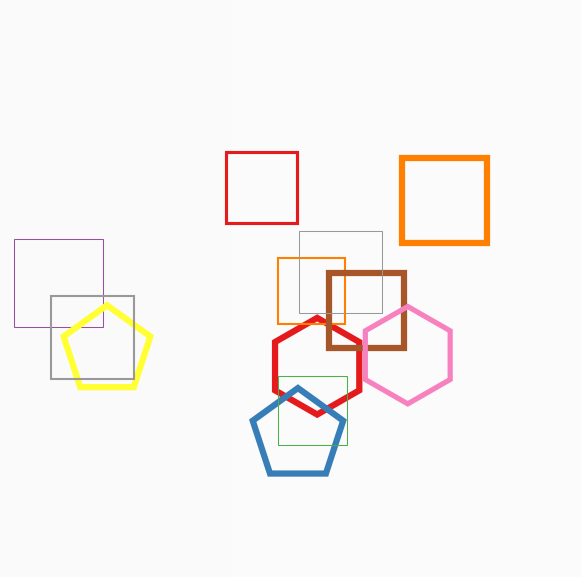[{"shape": "hexagon", "thickness": 3, "radius": 0.42, "center": [0.546, 0.365]}, {"shape": "square", "thickness": 1.5, "radius": 0.31, "center": [0.45, 0.674]}, {"shape": "pentagon", "thickness": 3, "radius": 0.41, "center": [0.513, 0.245]}, {"shape": "square", "thickness": 0.5, "radius": 0.3, "center": [0.538, 0.288]}, {"shape": "square", "thickness": 0.5, "radius": 0.38, "center": [0.101, 0.509]}, {"shape": "square", "thickness": 1, "radius": 0.29, "center": [0.536, 0.495]}, {"shape": "square", "thickness": 3, "radius": 0.37, "center": [0.765, 0.652]}, {"shape": "pentagon", "thickness": 3, "radius": 0.39, "center": [0.184, 0.392]}, {"shape": "square", "thickness": 3, "radius": 0.33, "center": [0.631, 0.462]}, {"shape": "hexagon", "thickness": 2.5, "radius": 0.42, "center": [0.701, 0.384]}, {"shape": "square", "thickness": 1, "radius": 0.36, "center": [0.159, 0.415]}, {"shape": "square", "thickness": 0.5, "radius": 0.35, "center": [0.585, 0.528]}]